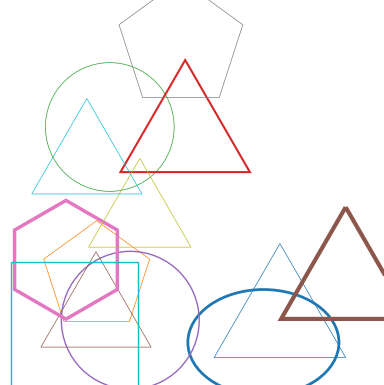[{"shape": "triangle", "thickness": 0.5, "radius": 0.99, "center": [0.727, 0.17]}, {"shape": "oval", "thickness": 2, "radius": 0.98, "center": [0.684, 0.111]}, {"shape": "pentagon", "thickness": 0.5, "radius": 0.72, "center": [0.251, 0.282]}, {"shape": "circle", "thickness": 0.5, "radius": 0.84, "center": [0.285, 0.67]}, {"shape": "triangle", "thickness": 1.5, "radius": 0.97, "center": [0.481, 0.65]}, {"shape": "circle", "thickness": 1, "radius": 0.9, "center": [0.338, 0.168]}, {"shape": "triangle", "thickness": 3, "radius": 0.97, "center": [0.898, 0.268]}, {"shape": "triangle", "thickness": 0.5, "radius": 0.83, "center": [0.249, 0.181]}, {"shape": "hexagon", "thickness": 2.5, "radius": 0.77, "center": [0.171, 0.325]}, {"shape": "pentagon", "thickness": 0.5, "radius": 0.85, "center": [0.47, 0.883]}, {"shape": "triangle", "thickness": 0.5, "radius": 0.77, "center": [0.363, 0.435]}, {"shape": "triangle", "thickness": 0.5, "radius": 0.83, "center": [0.226, 0.579]}, {"shape": "square", "thickness": 1, "radius": 0.82, "center": [0.193, 0.156]}]